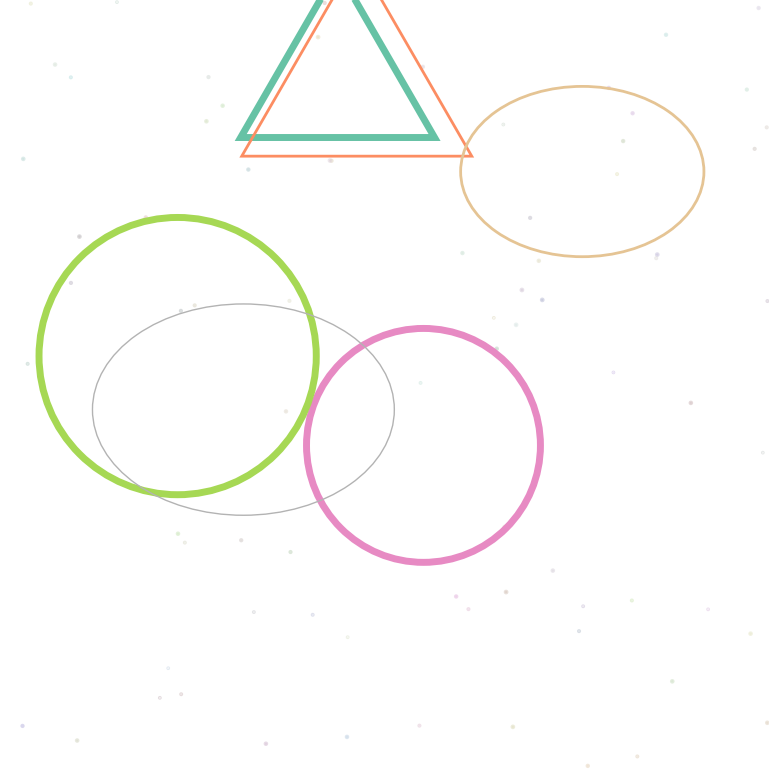[{"shape": "triangle", "thickness": 2.5, "radius": 0.73, "center": [0.438, 0.894]}, {"shape": "triangle", "thickness": 1, "radius": 0.86, "center": [0.463, 0.883]}, {"shape": "circle", "thickness": 2.5, "radius": 0.76, "center": [0.55, 0.422]}, {"shape": "circle", "thickness": 2.5, "radius": 0.9, "center": [0.231, 0.538]}, {"shape": "oval", "thickness": 1, "radius": 0.79, "center": [0.756, 0.777]}, {"shape": "oval", "thickness": 0.5, "radius": 0.98, "center": [0.316, 0.468]}]